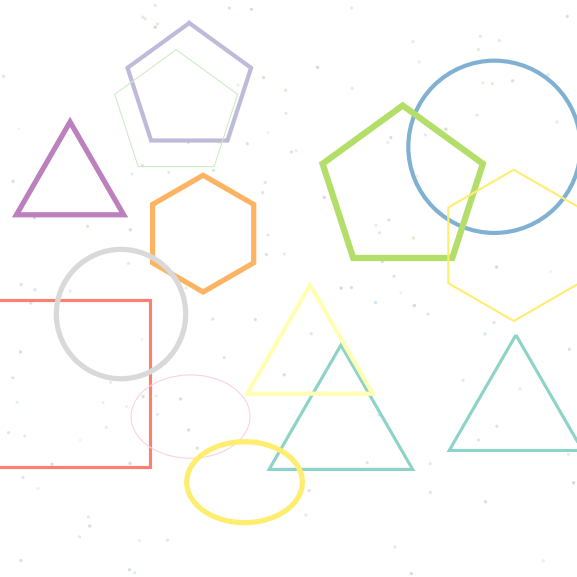[{"shape": "triangle", "thickness": 1.5, "radius": 0.67, "center": [0.893, 0.286]}, {"shape": "triangle", "thickness": 1.5, "radius": 0.72, "center": [0.59, 0.258]}, {"shape": "triangle", "thickness": 2, "radius": 0.63, "center": [0.537, 0.38]}, {"shape": "pentagon", "thickness": 2, "radius": 0.56, "center": [0.328, 0.847]}, {"shape": "square", "thickness": 1.5, "radius": 0.72, "center": [0.116, 0.335]}, {"shape": "circle", "thickness": 2, "radius": 0.75, "center": [0.856, 0.745]}, {"shape": "hexagon", "thickness": 2.5, "radius": 0.51, "center": [0.352, 0.595]}, {"shape": "pentagon", "thickness": 3, "radius": 0.73, "center": [0.697, 0.67]}, {"shape": "oval", "thickness": 0.5, "radius": 0.52, "center": [0.33, 0.278]}, {"shape": "circle", "thickness": 2.5, "radius": 0.56, "center": [0.21, 0.455]}, {"shape": "triangle", "thickness": 2.5, "radius": 0.54, "center": [0.121, 0.681]}, {"shape": "pentagon", "thickness": 0.5, "radius": 0.56, "center": [0.305, 0.801]}, {"shape": "hexagon", "thickness": 1, "radius": 0.65, "center": [0.89, 0.574]}, {"shape": "oval", "thickness": 2.5, "radius": 0.5, "center": [0.423, 0.164]}]